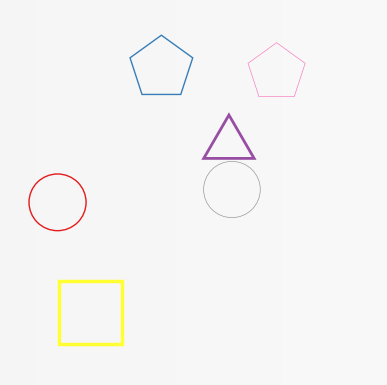[{"shape": "circle", "thickness": 1, "radius": 0.37, "center": [0.148, 0.474]}, {"shape": "pentagon", "thickness": 1, "radius": 0.43, "center": [0.416, 0.823]}, {"shape": "triangle", "thickness": 2, "radius": 0.38, "center": [0.591, 0.626]}, {"shape": "square", "thickness": 2.5, "radius": 0.41, "center": [0.235, 0.188]}, {"shape": "pentagon", "thickness": 0.5, "radius": 0.39, "center": [0.714, 0.812]}, {"shape": "circle", "thickness": 0.5, "radius": 0.37, "center": [0.599, 0.508]}]